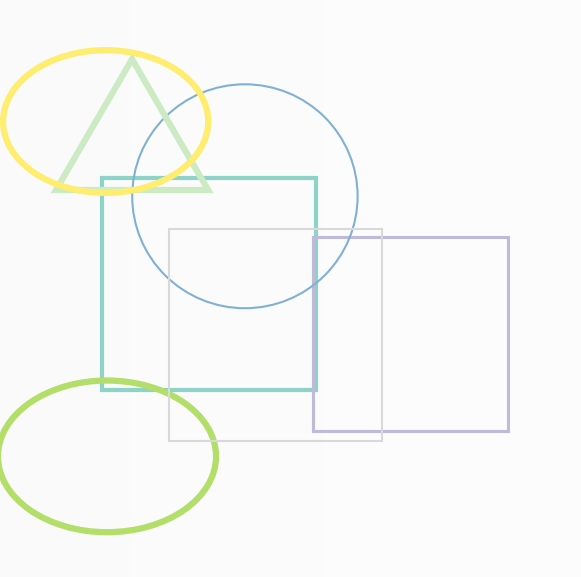[{"shape": "square", "thickness": 2, "radius": 0.92, "center": [0.359, 0.507]}, {"shape": "square", "thickness": 1.5, "radius": 0.84, "center": [0.707, 0.42]}, {"shape": "circle", "thickness": 1, "radius": 0.97, "center": [0.421, 0.659]}, {"shape": "oval", "thickness": 3, "radius": 0.94, "center": [0.184, 0.209]}, {"shape": "square", "thickness": 1, "radius": 0.92, "center": [0.474, 0.419]}, {"shape": "triangle", "thickness": 3, "radius": 0.76, "center": [0.227, 0.746]}, {"shape": "oval", "thickness": 3, "radius": 0.88, "center": [0.182, 0.789]}]